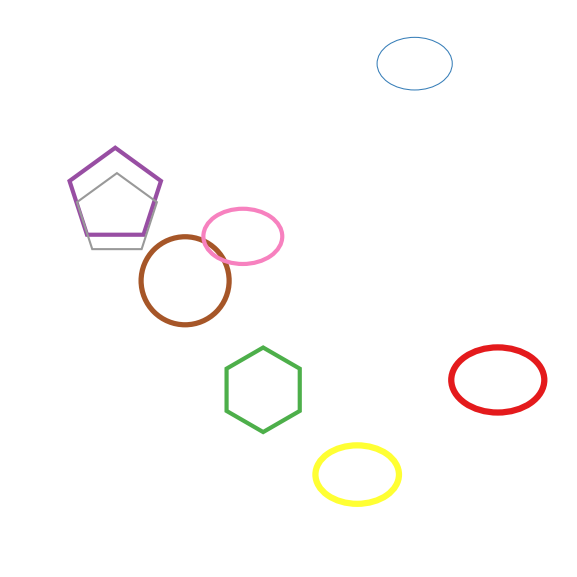[{"shape": "oval", "thickness": 3, "radius": 0.4, "center": [0.862, 0.341]}, {"shape": "oval", "thickness": 0.5, "radius": 0.33, "center": [0.718, 0.889]}, {"shape": "hexagon", "thickness": 2, "radius": 0.37, "center": [0.456, 0.324]}, {"shape": "pentagon", "thickness": 2, "radius": 0.42, "center": [0.2, 0.66]}, {"shape": "oval", "thickness": 3, "radius": 0.36, "center": [0.619, 0.177]}, {"shape": "circle", "thickness": 2.5, "radius": 0.38, "center": [0.321, 0.513]}, {"shape": "oval", "thickness": 2, "radius": 0.34, "center": [0.42, 0.59]}, {"shape": "pentagon", "thickness": 1, "radius": 0.36, "center": [0.202, 0.627]}]